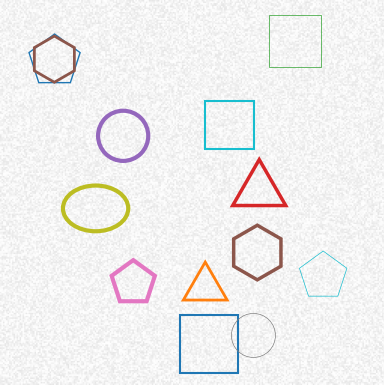[{"shape": "square", "thickness": 1.5, "radius": 0.37, "center": [0.543, 0.107]}, {"shape": "pentagon", "thickness": 1, "radius": 0.35, "center": [0.142, 0.842]}, {"shape": "triangle", "thickness": 2, "radius": 0.33, "center": [0.533, 0.254]}, {"shape": "square", "thickness": 0.5, "radius": 0.34, "center": [0.765, 0.894]}, {"shape": "triangle", "thickness": 2.5, "radius": 0.4, "center": [0.673, 0.506]}, {"shape": "circle", "thickness": 3, "radius": 0.33, "center": [0.32, 0.647]}, {"shape": "hexagon", "thickness": 2.5, "radius": 0.35, "center": [0.668, 0.344]}, {"shape": "hexagon", "thickness": 2, "radius": 0.3, "center": [0.141, 0.846]}, {"shape": "pentagon", "thickness": 3, "radius": 0.29, "center": [0.346, 0.265]}, {"shape": "circle", "thickness": 0.5, "radius": 0.29, "center": [0.658, 0.129]}, {"shape": "oval", "thickness": 3, "radius": 0.42, "center": [0.248, 0.459]}, {"shape": "square", "thickness": 1.5, "radius": 0.31, "center": [0.596, 0.676]}, {"shape": "pentagon", "thickness": 0.5, "radius": 0.32, "center": [0.839, 0.283]}]